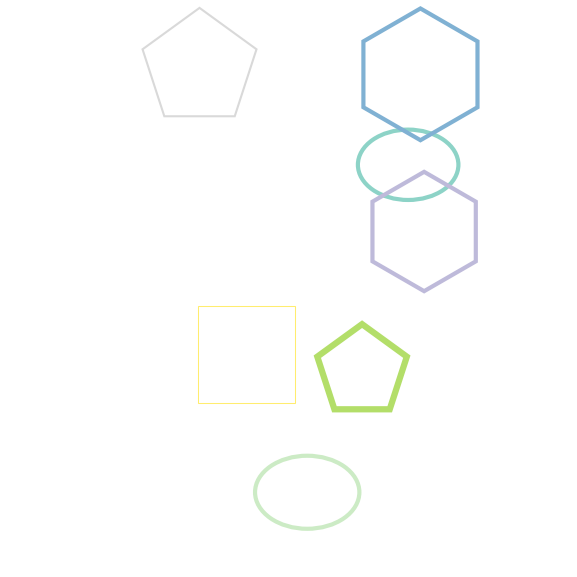[{"shape": "oval", "thickness": 2, "radius": 0.44, "center": [0.707, 0.714]}, {"shape": "hexagon", "thickness": 2, "radius": 0.52, "center": [0.734, 0.598]}, {"shape": "hexagon", "thickness": 2, "radius": 0.57, "center": [0.728, 0.87]}, {"shape": "pentagon", "thickness": 3, "radius": 0.41, "center": [0.627, 0.356]}, {"shape": "pentagon", "thickness": 1, "radius": 0.52, "center": [0.345, 0.882]}, {"shape": "oval", "thickness": 2, "radius": 0.45, "center": [0.532, 0.147]}, {"shape": "square", "thickness": 0.5, "radius": 0.42, "center": [0.427, 0.385]}]